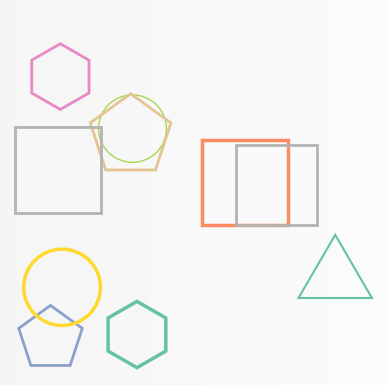[{"shape": "triangle", "thickness": 1.5, "radius": 0.55, "center": [0.865, 0.281]}, {"shape": "hexagon", "thickness": 2.5, "radius": 0.43, "center": [0.353, 0.131]}, {"shape": "square", "thickness": 2.5, "radius": 0.55, "center": [0.632, 0.526]}, {"shape": "pentagon", "thickness": 2, "radius": 0.43, "center": [0.13, 0.12]}, {"shape": "hexagon", "thickness": 2, "radius": 0.43, "center": [0.156, 0.801]}, {"shape": "circle", "thickness": 1, "radius": 0.44, "center": [0.342, 0.666]}, {"shape": "circle", "thickness": 2.5, "radius": 0.5, "center": [0.16, 0.254]}, {"shape": "pentagon", "thickness": 2, "radius": 0.55, "center": [0.337, 0.647]}, {"shape": "square", "thickness": 2, "radius": 0.56, "center": [0.149, 0.558]}, {"shape": "square", "thickness": 2, "radius": 0.52, "center": [0.714, 0.519]}]